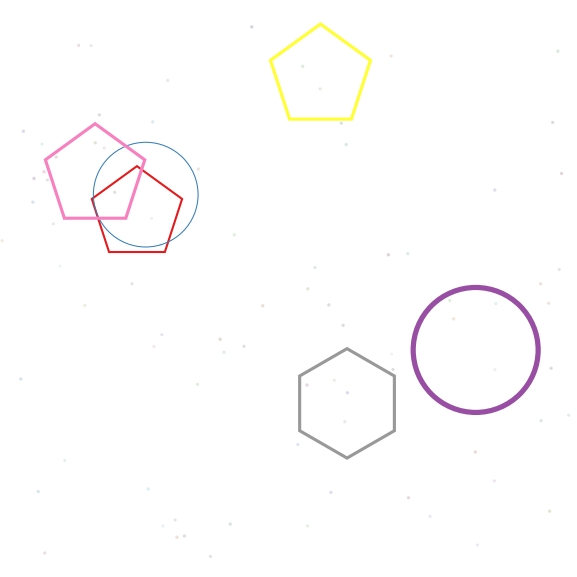[{"shape": "pentagon", "thickness": 1, "radius": 0.41, "center": [0.237, 0.629]}, {"shape": "circle", "thickness": 0.5, "radius": 0.45, "center": [0.252, 0.662]}, {"shape": "circle", "thickness": 2.5, "radius": 0.54, "center": [0.824, 0.393]}, {"shape": "pentagon", "thickness": 1.5, "radius": 0.46, "center": [0.555, 0.867]}, {"shape": "pentagon", "thickness": 1.5, "radius": 0.45, "center": [0.165, 0.694]}, {"shape": "hexagon", "thickness": 1.5, "radius": 0.47, "center": [0.601, 0.301]}]